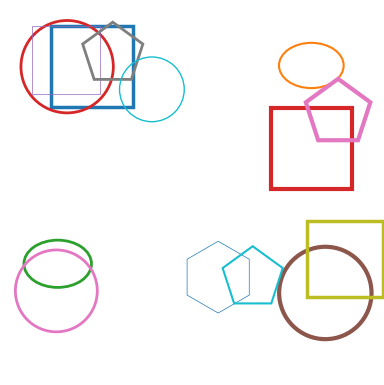[{"shape": "hexagon", "thickness": 0.5, "radius": 0.47, "center": [0.567, 0.28]}, {"shape": "square", "thickness": 2.5, "radius": 0.53, "center": [0.238, 0.827]}, {"shape": "oval", "thickness": 1.5, "radius": 0.42, "center": [0.809, 0.83]}, {"shape": "oval", "thickness": 2, "radius": 0.44, "center": [0.15, 0.315]}, {"shape": "square", "thickness": 3, "radius": 0.52, "center": [0.809, 0.614]}, {"shape": "circle", "thickness": 2, "radius": 0.6, "center": [0.174, 0.827]}, {"shape": "square", "thickness": 0.5, "radius": 0.44, "center": [0.172, 0.845]}, {"shape": "circle", "thickness": 3, "radius": 0.6, "center": [0.845, 0.239]}, {"shape": "pentagon", "thickness": 3, "radius": 0.44, "center": [0.878, 0.707]}, {"shape": "circle", "thickness": 2, "radius": 0.53, "center": [0.146, 0.244]}, {"shape": "pentagon", "thickness": 2, "radius": 0.41, "center": [0.293, 0.86]}, {"shape": "square", "thickness": 2.5, "radius": 0.49, "center": [0.897, 0.327]}, {"shape": "circle", "thickness": 1, "radius": 0.42, "center": [0.395, 0.768]}, {"shape": "pentagon", "thickness": 1.5, "radius": 0.41, "center": [0.656, 0.278]}]